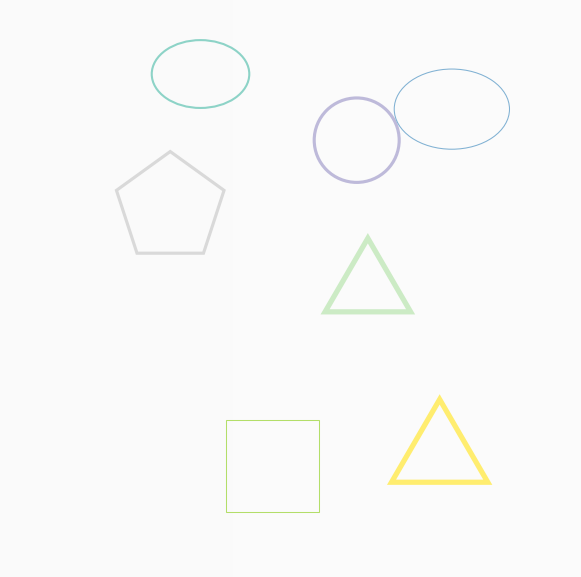[{"shape": "oval", "thickness": 1, "radius": 0.42, "center": [0.345, 0.871]}, {"shape": "circle", "thickness": 1.5, "radius": 0.37, "center": [0.614, 0.756]}, {"shape": "oval", "thickness": 0.5, "radius": 0.5, "center": [0.777, 0.81]}, {"shape": "square", "thickness": 0.5, "radius": 0.4, "center": [0.469, 0.192]}, {"shape": "pentagon", "thickness": 1.5, "radius": 0.49, "center": [0.293, 0.639]}, {"shape": "triangle", "thickness": 2.5, "radius": 0.42, "center": [0.633, 0.502]}, {"shape": "triangle", "thickness": 2.5, "radius": 0.48, "center": [0.756, 0.212]}]